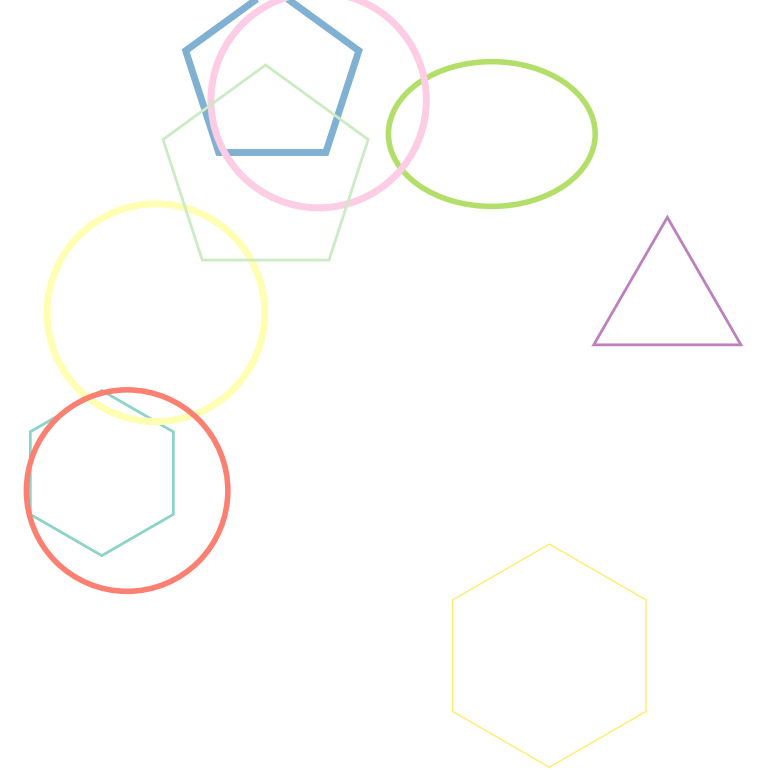[{"shape": "hexagon", "thickness": 1, "radius": 0.54, "center": [0.132, 0.386]}, {"shape": "circle", "thickness": 2.5, "radius": 0.71, "center": [0.202, 0.594]}, {"shape": "circle", "thickness": 2, "radius": 0.65, "center": [0.165, 0.363]}, {"shape": "pentagon", "thickness": 2.5, "radius": 0.59, "center": [0.354, 0.898]}, {"shape": "oval", "thickness": 2, "radius": 0.67, "center": [0.639, 0.826]}, {"shape": "circle", "thickness": 2.5, "radius": 0.7, "center": [0.414, 0.87]}, {"shape": "triangle", "thickness": 1, "radius": 0.55, "center": [0.867, 0.607]}, {"shape": "pentagon", "thickness": 1, "radius": 0.7, "center": [0.345, 0.776]}, {"shape": "hexagon", "thickness": 0.5, "radius": 0.72, "center": [0.713, 0.148]}]